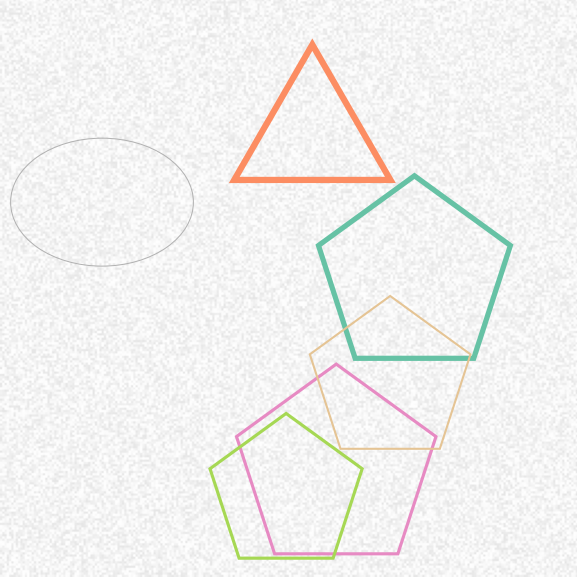[{"shape": "pentagon", "thickness": 2.5, "radius": 0.87, "center": [0.718, 0.52]}, {"shape": "triangle", "thickness": 3, "radius": 0.78, "center": [0.541, 0.766]}, {"shape": "pentagon", "thickness": 1.5, "radius": 0.91, "center": [0.582, 0.187]}, {"shape": "pentagon", "thickness": 1.5, "radius": 0.69, "center": [0.495, 0.145]}, {"shape": "pentagon", "thickness": 1, "radius": 0.73, "center": [0.676, 0.34]}, {"shape": "oval", "thickness": 0.5, "radius": 0.79, "center": [0.177, 0.649]}]